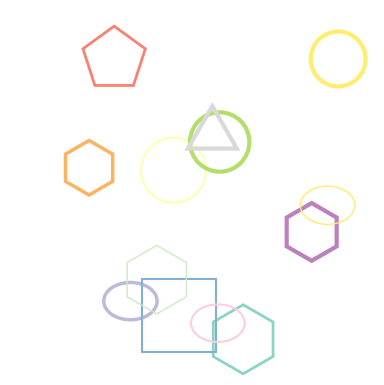[{"shape": "hexagon", "thickness": 2, "radius": 0.45, "center": [0.632, 0.119]}, {"shape": "circle", "thickness": 1.5, "radius": 0.42, "center": [0.451, 0.558]}, {"shape": "oval", "thickness": 2.5, "radius": 0.35, "center": [0.339, 0.218]}, {"shape": "pentagon", "thickness": 2, "radius": 0.43, "center": [0.297, 0.847]}, {"shape": "square", "thickness": 1.5, "radius": 0.48, "center": [0.464, 0.18]}, {"shape": "hexagon", "thickness": 2.5, "radius": 0.35, "center": [0.231, 0.564]}, {"shape": "circle", "thickness": 3, "radius": 0.39, "center": [0.571, 0.631]}, {"shape": "oval", "thickness": 1.5, "radius": 0.35, "center": [0.566, 0.161]}, {"shape": "triangle", "thickness": 3, "radius": 0.37, "center": [0.552, 0.651]}, {"shape": "hexagon", "thickness": 3, "radius": 0.37, "center": [0.81, 0.398]}, {"shape": "hexagon", "thickness": 1, "radius": 0.44, "center": [0.407, 0.274]}, {"shape": "circle", "thickness": 3, "radius": 0.36, "center": [0.878, 0.847]}, {"shape": "oval", "thickness": 1, "radius": 0.35, "center": [0.851, 0.467]}]